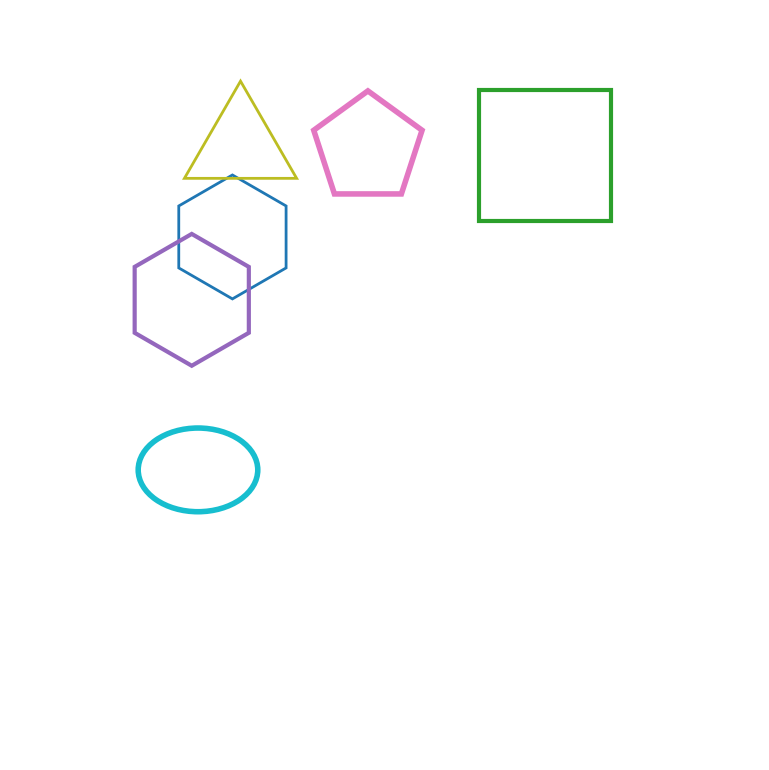[{"shape": "hexagon", "thickness": 1, "radius": 0.4, "center": [0.302, 0.692]}, {"shape": "square", "thickness": 1.5, "radius": 0.43, "center": [0.708, 0.798]}, {"shape": "hexagon", "thickness": 1.5, "radius": 0.43, "center": [0.249, 0.611]}, {"shape": "pentagon", "thickness": 2, "radius": 0.37, "center": [0.478, 0.808]}, {"shape": "triangle", "thickness": 1, "radius": 0.42, "center": [0.312, 0.81]}, {"shape": "oval", "thickness": 2, "radius": 0.39, "center": [0.257, 0.39]}]